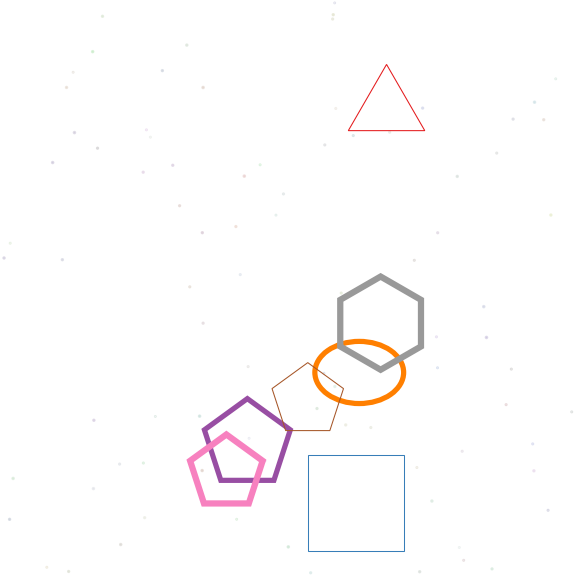[{"shape": "triangle", "thickness": 0.5, "radius": 0.38, "center": [0.669, 0.811]}, {"shape": "square", "thickness": 0.5, "radius": 0.42, "center": [0.617, 0.128]}, {"shape": "pentagon", "thickness": 2.5, "radius": 0.39, "center": [0.428, 0.231]}, {"shape": "oval", "thickness": 2.5, "radius": 0.38, "center": [0.622, 0.354]}, {"shape": "pentagon", "thickness": 0.5, "radius": 0.33, "center": [0.533, 0.306]}, {"shape": "pentagon", "thickness": 3, "radius": 0.33, "center": [0.392, 0.181]}, {"shape": "hexagon", "thickness": 3, "radius": 0.4, "center": [0.659, 0.44]}]